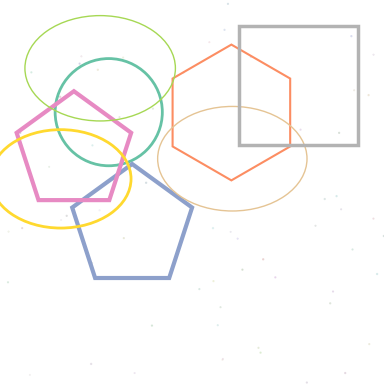[{"shape": "circle", "thickness": 2, "radius": 0.7, "center": [0.282, 0.709]}, {"shape": "hexagon", "thickness": 1.5, "radius": 0.88, "center": [0.601, 0.708]}, {"shape": "pentagon", "thickness": 3, "radius": 0.82, "center": [0.343, 0.41]}, {"shape": "pentagon", "thickness": 3, "radius": 0.78, "center": [0.192, 0.607]}, {"shape": "oval", "thickness": 1, "radius": 0.98, "center": [0.26, 0.823]}, {"shape": "oval", "thickness": 2, "radius": 0.91, "center": [0.158, 0.535]}, {"shape": "oval", "thickness": 1, "radius": 0.97, "center": [0.603, 0.588]}, {"shape": "square", "thickness": 2.5, "radius": 0.78, "center": [0.775, 0.778]}]